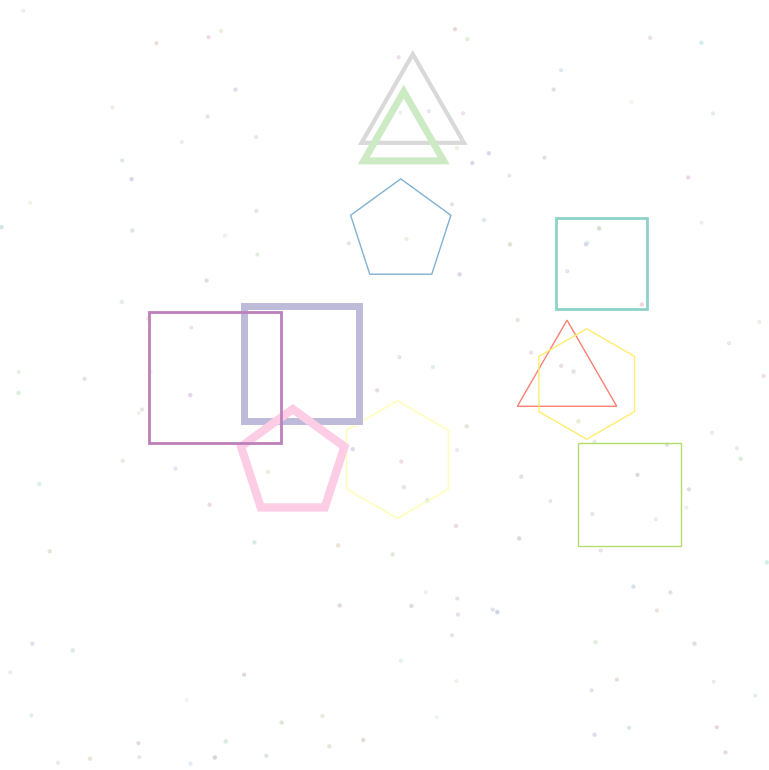[{"shape": "square", "thickness": 1, "radius": 0.3, "center": [0.781, 0.658]}, {"shape": "hexagon", "thickness": 0.5, "radius": 0.38, "center": [0.516, 0.403]}, {"shape": "square", "thickness": 2.5, "radius": 0.37, "center": [0.391, 0.528]}, {"shape": "triangle", "thickness": 0.5, "radius": 0.37, "center": [0.736, 0.51]}, {"shape": "pentagon", "thickness": 0.5, "radius": 0.34, "center": [0.52, 0.699]}, {"shape": "square", "thickness": 0.5, "radius": 0.33, "center": [0.818, 0.358]}, {"shape": "pentagon", "thickness": 3, "radius": 0.35, "center": [0.38, 0.398]}, {"shape": "triangle", "thickness": 1.5, "radius": 0.38, "center": [0.536, 0.853]}, {"shape": "square", "thickness": 1, "radius": 0.43, "center": [0.279, 0.51]}, {"shape": "triangle", "thickness": 2.5, "radius": 0.3, "center": [0.524, 0.821]}, {"shape": "hexagon", "thickness": 0.5, "radius": 0.36, "center": [0.762, 0.501]}]